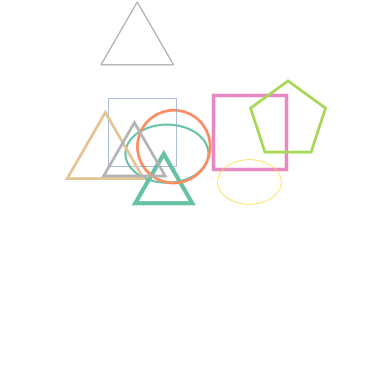[{"shape": "oval", "thickness": 1.5, "radius": 0.54, "center": [0.434, 0.601]}, {"shape": "triangle", "thickness": 3, "radius": 0.43, "center": [0.425, 0.515]}, {"shape": "circle", "thickness": 2, "radius": 0.47, "center": [0.451, 0.619]}, {"shape": "square", "thickness": 0.5, "radius": 0.44, "center": [0.369, 0.658]}, {"shape": "square", "thickness": 2.5, "radius": 0.47, "center": [0.649, 0.657]}, {"shape": "pentagon", "thickness": 2, "radius": 0.51, "center": [0.748, 0.688]}, {"shape": "oval", "thickness": 0.5, "radius": 0.41, "center": [0.648, 0.527]}, {"shape": "triangle", "thickness": 2, "radius": 0.57, "center": [0.274, 0.593]}, {"shape": "triangle", "thickness": 1, "radius": 0.54, "center": [0.357, 0.886]}, {"shape": "triangle", "thickness": 2, "radius": 0.46, "center": [0.349, 0.589]}]